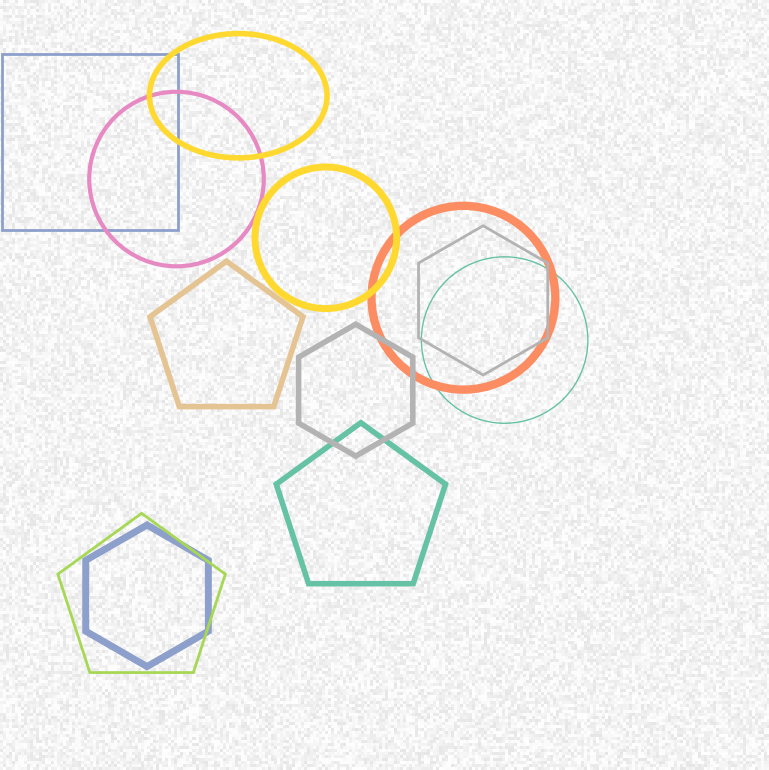[{"shape": "circle", "thickness": 0.5, "radius": 0.54, "center": [0.655, 0.558]}, {"shape": "pentagon", "thickness": 2, "radius": 0.58, "center": [0.469, 0.335]}, {"shape": "circle", "thickness": 3, "radius": 0.6, "center": [0.602, 0.613]}, {"shape": "hexagon", "thickness": 2.5, "radius": 0.46, "center": [0.191, 0.226]}, {"shape": "square", "thickness": 1, "radius": 0.57, "center": [0.117, 0.815]}, {"shape": "circle", "thickness": 1.5, "radius": 0.57, "center": [0.229, 0.767]}, {"shape": "pentagon", "thickness": 1, "radius": 0.57, "center": [0.184, 0.219]}, {"shape": "circle", "thickness": 2.5, "radius": 0.46, "center": [0.423, 0.691]}, {"shape": "oval", "thickness": 2, "radius": 0.58, "center": [0.309, 0.876]}, {"shape": "pentagon", "thickness": 2, "radius": 0.52, "center": [0.294, 0.556]}, {"shape": "hexagon", "thickness": 1, "radius": 0.48, "center": [0.627, 0.61]}, {"shape": "hexagon", "thickness": 2, "radius": 0.43, "center": [0.462, 0.493]}]